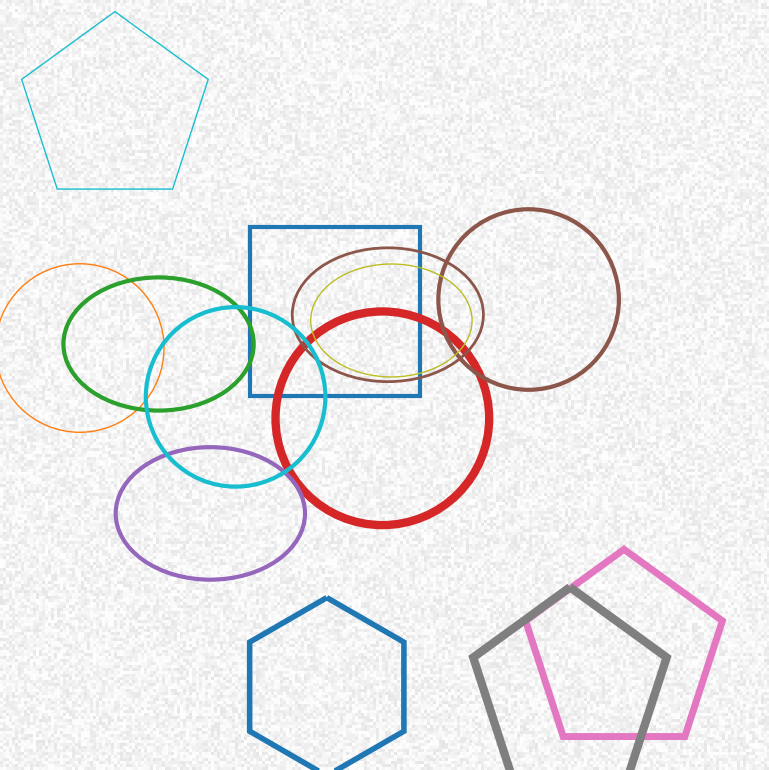[{"shape": "hexagon", "thickness": 2, "radius": 0.58, "center": [0.424, 0.108]}, {"shape": "square", "thickness": 1.5, "radius": 0.55, "center": [0.435, 0.596]}, {"shape": "circle", "thickness": 0.5, "radius": 0.55, "center": [0.104, 0.548]}, {"shape": "oval", "thickness": 1.5, "radius": 0.62, "center": [0.206, 0.553]}, {"shape": "circle", "thickness": 3, "radius": 0.69, "center": [0.497, 0.457]}, {"shape": "oval", "thickness": 1.5, "radius": 0.61, "center": [0.273, 0.333]}, {"shape": "oval", "thickness": 1, "radius": 0.62, "center": [0.504, 0.591]}, {"shape": "circle", "thickness": 1.5, "radius": 0.59, "center": [0.687, 0.611]}, {"shape": "pentagon", "thickness": 2.5, "radius": 0.67, "center": [0.81, 0.152]}, {"shape": "pentagon", "thickness": 3, "radius": 0.66, "center": [0.74, 0.105]}, {"shape": "oval", "thickness": 0.5, "radius": 0.52, "center": [0.508, 0.584]}, {"shape": "pentagon", "thickness": 0.5, "radius": 0.64, "center": [0.149, 0.858]}, {"shape": "circle", "thickness": 1.5, "radius": 0.58, "center": [0.306, 0.485]}]